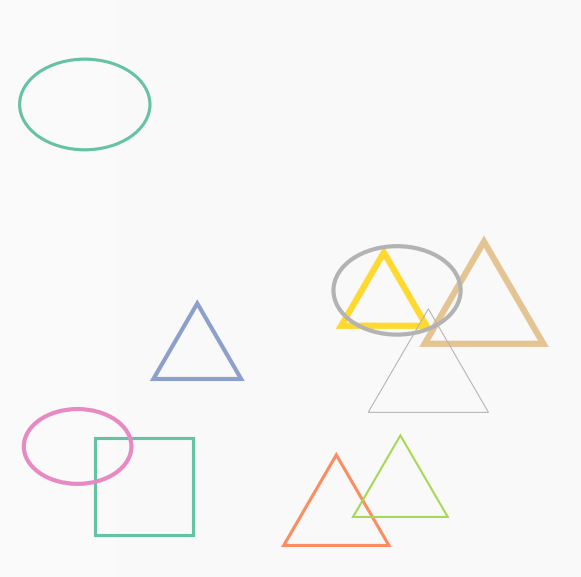[{"shape": "square", "thickness": 1.5, "radius": 0.42, "center": [0.247, 0.157]}, {"shape": "oval", "thickness": 1.5, "radius": 0.56, "center": [0.146, 0.818]}, {"shape": "triangle", "thickness": 1.5, "radius": 0.52, "center": [0.579, 0.107]}, {"shape": "triangle", "thickness": 2, "radius": 0.44, "center": [0.339, 0.387]}, {"shape": "oval", "thickness": 2, "radius": 0.46, "center": [0.134, 0.226]}, {"shape": "triangle", "thickness": 1, "radius": 0.47, "center": [0.689, 0.151]}, {"shape": "triangle", "thickness": 3, "radius": 0.42, "center": [0.66, 0.477]}, {"shape": "triangle", "thickness": 3, "radius": 0.59, "center": [0.833, 0.463]}, {"shape": "oval", "thickness": 2, "radius": 0.55, "center": [0.683, 0.496]}, {"shape": "triangle", "thickness": 0.5, "radius": 0.6, "center": [0.737, 0.345]}]